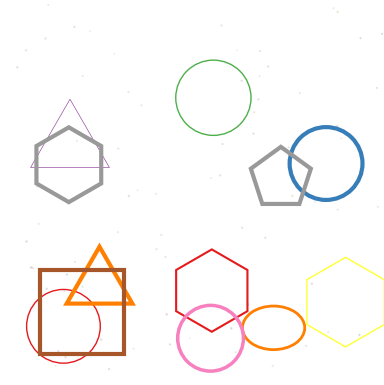[{"shape": "hexagon", "thickness": 1.5, "radius": 0.53, "center": [0.55, 0.245]}, {"shape": "circle", "thickness": 1, "radius": 0.48, "center": [0.165, 0.152]}, {"shape": "circle", "thickness": 3, "radius": 0.47, "center": [0.847, 0.575]}, {"shape": "circle", "thickness": 1, "radius": 0.49, "center": [0.554, 0.746]}, {"shape": "triangle", "thickness": 0.5, "radius": 0.59, "center": [0.182, 0.624]}, {"shape": "triangle", "thickness": 3, "radius": 0.49, "center": [0.258, 0.261]}, {"shape": "oval", "thickness": 2, "radius": 0.4, "center": [0.711, 0.148]}, {"shape": "hexagon", "thickness": 1, "radius": 0.58, "center": [0.898, 0.215]}, {"shape": "square", "thickness": 3, "radius": 0.55, "center": [0.212, 0.191]}, {"shape": "circle", "thickness": 2.5, "radius": 0.43, "center": [0.547, 0.121]}, {"shape": "hexagon", "thickness": 3, "radius": 0.49, "center": [0.179, 0.572]}, {"shape": "pentagon", "thickness": 3, "radius": 0.41, "center": [0.729, 0.537]}]